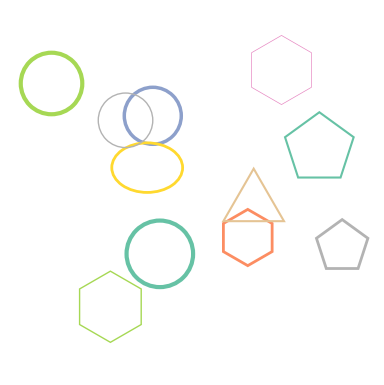[{"shape": "pentagon", "thickness": 1.5, "radius": 0.47, "center": [0.829, 0.615]}, {"shape": "circle", "thickness": 3, "radius": 0.43, "center": [0.415, 0.341]}, {"shape": "hexagon", "thickness": 2, "radius": 0.37, "center": [0.644, 0.383]}, {"shape": "circle", "thickness": 2.5, "radius": 0.37, "center": [0.397, 0.699]}, {"shape": "hexagon", "thickness": 0.5, "radius": 0.45, "center": [0.731, 0.818]}, {"shape": "circle", "thickness": 3, "radius": 0.4, "center": [0.134, 0.783]}, {"shape": "hexagon", "thickness": 1, "radius": 0.46, "center": [0.287, 0.203]}, {"shape": "oval", "thickness": 2, "radius": 0.46, "center": [0.382, 0.565]}, {"shape": "triangle", "thickness": 1.5, "radius": 0.45, "center": [0.659, 0.471]}, {"shape": "circle", "thickness": 1, "radius": 0.35, "center": [0.326, 0.688]}, {"shape": "pentagon", "thickness": 2, "radius": 0.35, "center": [0.889, 0.359]}]